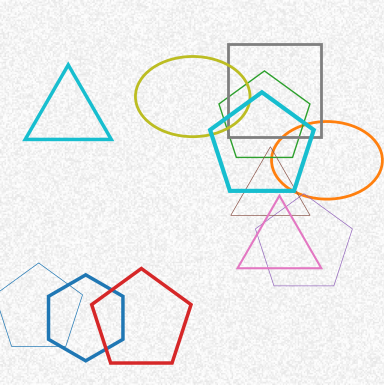[{"shape": "hexagon", "thickness": 2.5, "radius": 0.56, "center": [0.223, 0.174]}, {"shape": "pentagon", "thickness": 0.5, "radius": 0.6, "center": [0.1, 0.197]}, {"shape": "oval", "thickness": 2, "radius": 0.72, "center": [0.849, 0.584]}, {"shape": "pentagon", "thickness": 1, "radius": 0.62, "center": [0.687, 0.692]}, {"shape": "pentagon", "thickness": 2.5, "radius": 0.68, "center": [0.367, 0.167]}, {"shape": "pentagon", "thickness": 0.5, "radius": 0.66, "center": [0.789, 0.365]}, {"shape": "triangle", "thickness": 0.5, "radius": 0.59, "center": [0.702, 0.5]}, {"shape": "triangle", "thickness": 1.5, "radius": 0.63, "center": [0.726, 0.366]}, {"shape": "square", "thickness": 2, "radius": 0.6, "center": [0.713, 0.765]}, {"shape": "oval", "thickness": 2, "radius": 0.74, "center": [0.501, 0.749]}, {"shape": "triangle", "thickness": 2.5, "radius": 0.65, "center": [0.177, 0.702]}, {"shape": "pentagon", "thickness": 3, "radius": 0.71, "center": [0.68, 0.619]}]